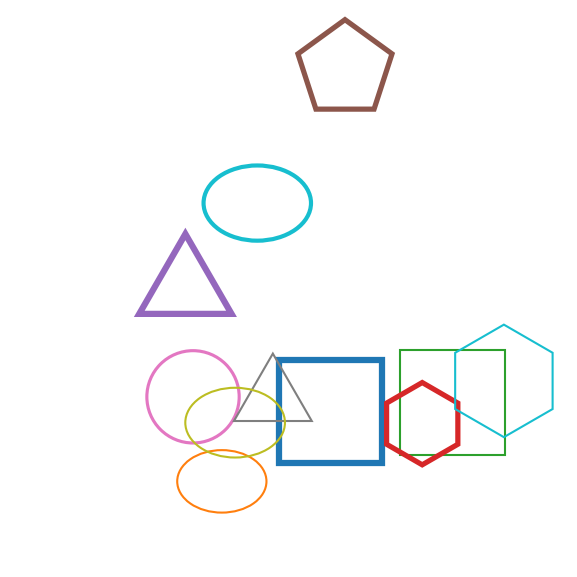[{"shape": "square", "thickness": 3, "radius": 0.45, "center": [0.572, 0.287]}, {"shape": "oval", "thickness": 1, "radius": 0.39, "center": [0.384, 0.166]}, {"shape": "square", "thickness": 1, "radius": 0.45, "center": [0.784, 0.303]}, {"shape": "hexagon", "thickness": 2.5, "radius": 0.36, "center": [0.731, 0.265]}, {"shape": "triangle", "thickness": 3, "radius": 0.46, "center": [0.321, 0.502]}, {"shape": "pentagon", "thickness": 2.5, "radius": 0.43, "center": [0.597, 0.879]}, {"shape": "circle", "thickness": 1.5, "radius": 0.4, "center": [0.334, 0.312]}, {"shape": "triangle", "thickness": 1, "radius": 0.39, "center": [0.472, 0.309]}, {"shape": "oval", "thickness": 1, "radius": 0.43, "center": [0.407, 0.267]}, {"shape": "oval", "thickness": 2, "radius": 0.47, "center": [0.446, 0.647]}, {"shape": "hexagon", "thickness": 1, "radius": 0.49, "center": [0.873, 0.34]}]